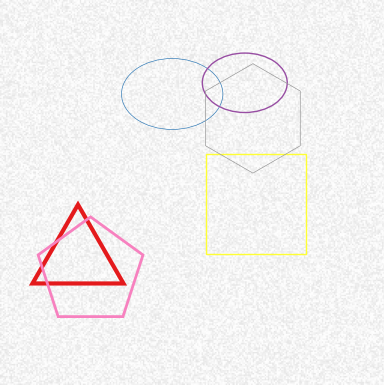[{"shape": "triangle", "thickness": 3, "radius": 0.68, "center": [0.203, 0.332]}, {"shape": "oval", "thickness": 0.5, "radius": 0.66, "center": [0.447, 0.756]}, {"shape": "oval", "thickness": 1, "radius": 0.55, "center": [0.636, 0.785]}, {"shape": "square", "thickness": 1, "radius": 0.65, "center": [0.665, 0.47]}, {"shape": "pentagon", "thickness": 2, "radius": 0.72, "center": [0.235, 0.293]}, {"shape": "hexagon", "thickness": 0.5, "radius": 0.71, "center": [0.657, 0.693]}]